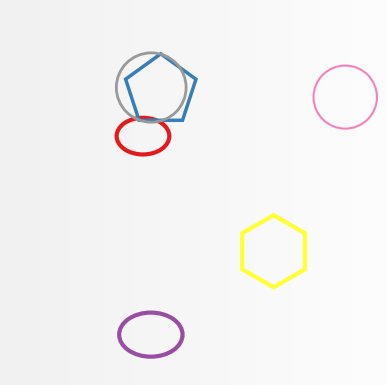[{"shape": "oval", "thickness": 3, "radius": 0.34, "center": [0.369, 0.646]}, {"shape": "pentagon", "thickness": 2.5, "radius": 0.48, "center": [0.415, 0.765]}, {"shape": "oval", "thickness": 3, "radius": 0.41, "center": [0.389, 0.131]}, {"shape": "hexagon", "thickness": 3, "radius": 0.47, "center": [0.706, 0.347]}, {"shape": "circle", "thickness": 1.5, "radius": 0.41, "center": [0.891, 0.748]}, {"shape": "circle", "thickness": 2, "radius": 0.45, "center": [0.39, 0.773]}]